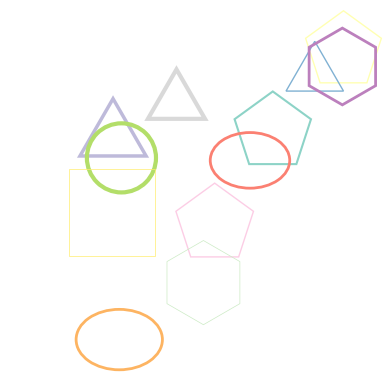[{"shape": "pentagon", "thickness": 1.5, "radius": 0.52, "center": [0.709, 0.658]}, {"shape": "pentagon", "thickness": 1, "radius": 0.52, "center": [0.892, 0.869]}, {"shape": "triangle", "thickness": 2.5, "radius": 0.5, "center": [0.294, 0.644]}, {"shape": "oval", "thickness": 2, "radius": 0.52, "center": [0.649, 0.583]}, {"shape": "triangle", "thickness": 1, "radius": 0.43, "center": [0.818, 0.807]}, {"shape": "oval", "thickness": 2, "radius": 0.56, "center": [0.31, 0.118]}, {"shape": "circle", "thickness": 3, "radius": 0.45, "center": [0.315, 0.59]}, {"shape": "pentagon", "thickness": 1, "radius": 0.53, "center": [0.558, 0.418]}, {"shape": "triangle", "thickness": 3, "radius": 0.43, "center": [0.458, 0.734]}, {"shape": "hexagon", "thickness": 2, "radius": 0.5, "center": [0.889, 0.827]}, {"shape": "hexagon", "thickness": 0.5, "radius": 0.55, "center": [0.528, 0.266]}, {"shape": "square", "thickness": 0.5, "radius": 0.56, "center": [0.291, 0.448]}]